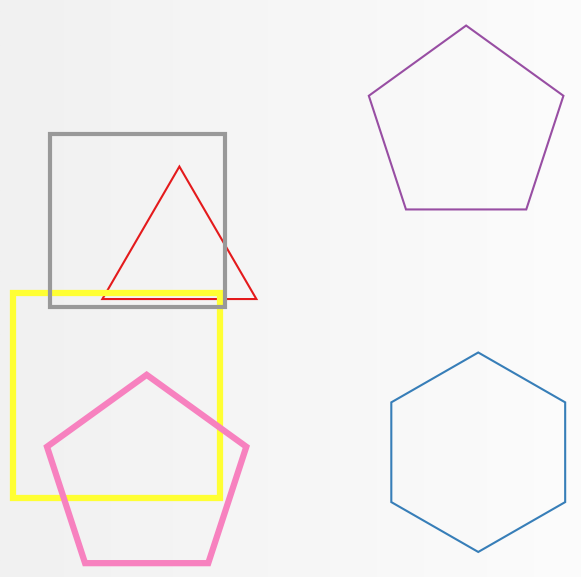[{"shape": "triangle", "thickness": 1, "radius": 0.76, "center": [0.309, 0.558]}, {"shape": "hexagon", "thickness": 1, "radius": 0.86, "center": [0.823, 0.216]}, {"shape": "pentagon", "thickness": 1, "radius": 0.88, "center": [0.802, 0.779]}, {"shape": "square", "thickness": 3, "radius": 0.89, "center": [0.2, 0.314]}, {"shape": "pentagon", "thickness": 3, "radius": 0.9, "center": [0.252, 0.17]}, {"shape": "square", "thickness": 2, "radius": 0.75, "center": [0.237, 0.618]}]